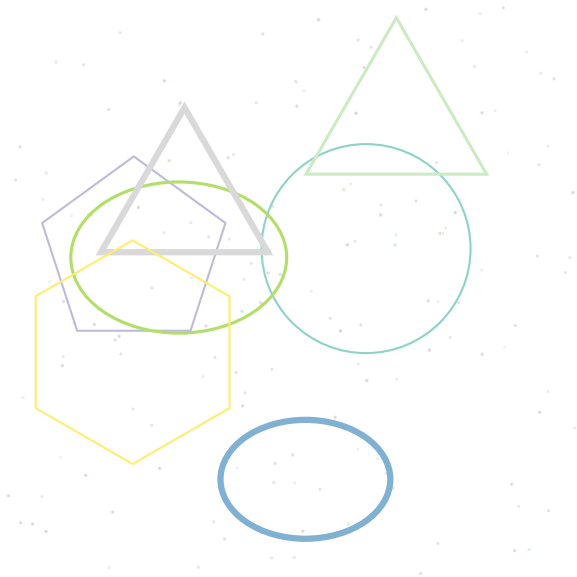[{"shape": "circle", "thickness": 1, "radius": 0.9, "center": [0.634, 0.569]}, {"shape": "pentagon", "thickness": 1, "radius": 0.83, "center": [0.232, 0.561]}, {"shape": "oval", "thickness": 3, "radius": 0.74, "center": [0.529, 0.169]}, {"shape": "oval", "thickness": 1.5, "radius": 0.93, "center": [0.31, 0.553]}, {"shape": "triangle", "thickness": 3, "radius": 0.83, "center": [0.319, 0.646]}, {"shape": "triangle", "thickness": 1.5, "radius": 0.9, "center": [0.686, 0.788]}, {"shape": "hexagon", "thickness": 1, "radius": 0.97, "center": [0.23, 0.389]}]